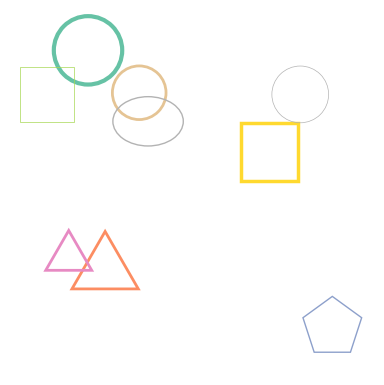[{"shape": "circle", "thickness": 3, "radius": 0.44, "center": [0.229, 0.869]}, {"shape": "triangle", "thickness": 2, "radius": 0.5, "center": [0.273, 0.299]}, {"shape": "pentagon", "thickness": 1, "radius": 0.4, "center": [0.863, 0.15]}, {"shape": "triangle", "thickness": 2, "radius": 0.34, "center": [0.179, 0.332]}, {"shape": "square", "thickness": 0.5, "radius": 0.35, "center": [0.123, 0.755]}, {"shape": "square", "thickness": 2.5, "radius": 0.37, "center": [0.699, 0.605]}, {"shape": "circle", "thickness": 2, "radius": 0.35, "center": [0.362, 0.759]}, {"shape": "circle", "thickness": 0.5, "radius": 0.37, "center": [0.78, 0.755]}, {"shape": "oval", "thickness": 1, "radius": 0.46, "center": [0.385, 0.685]}]